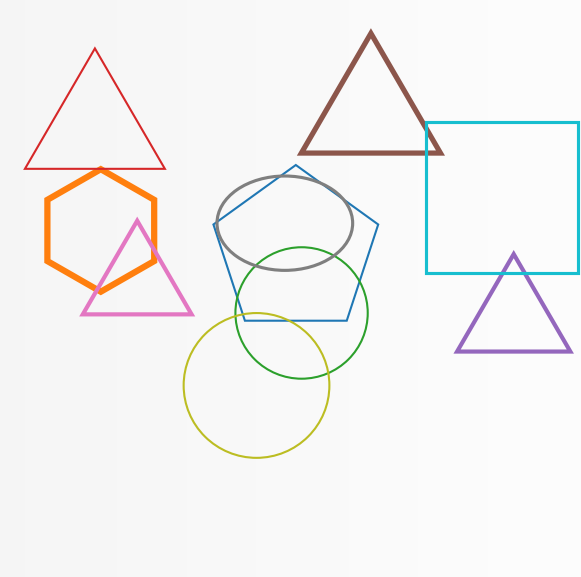[{"shape": "pentagon", "thickness": 1, "radius": 0.75, "center": [0.509, 0.564]}, {"shape": "hexagon", "thickness": 3, "radius": 0.53, "center": [0.173, 0.6]}, {"shape": "circle", "thickness": 1, "radius": 0.57, "center": [0.519, 0.457]}, {"shape": "triangle", "thickness": 1, "radius": 0.69, "center": [0.163, 0.776]}, {"shape": "triangle", "thickness": 2, "radius": 0.56, "center": [0.884, 0.447]}, {"shape": "triangle", "thickness": 2.5, "radius": 0.69, "center": [0.638, 0.803]}, {"shape": "triangle", "thickness": 2, "radius": 0.54, "center": [0.236, 0.509]}, {"shape": "oval", "thickness": 1.5, "radius": 0.58, "center": [0.49, 0.613]}, {"shape": "circle", "thickness": 1, "radius": 0.63, "center": [0.441, 0.332]}, {"shape": "square", "thickness": 1.5, "radius": 0.65, "center": [0.864, 0.657]}]